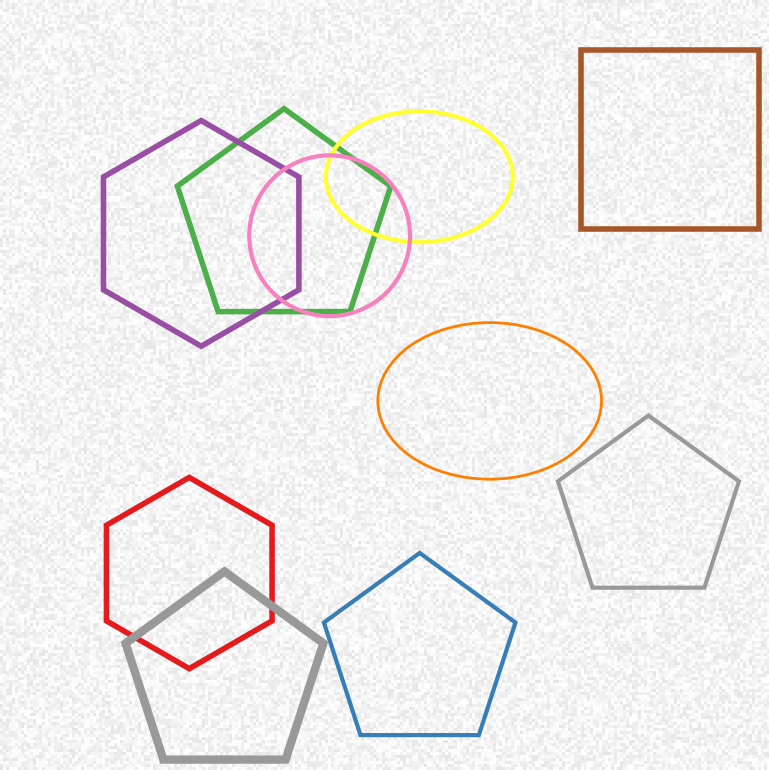[{"shape": "hexagon", "thickness": 2, "radius": 0.62, "center": [0.246, 0.256]}, {"shape": "pentagon", "thickness": 1.5, "radius": 0.65, "center": [0.545, 0.151]}, {"shape": "pentagon", "thickness": 2, "radius": 0.73, "center": [0.369, 0.713]}, {"shape": "hexagon", "thickness": 2, "radius": 0.73, "center": [0.261, 0.697]}, {"shape": "oval", "thickness": 1, "radius": 0.73, "center": [0.636, 0.479]}, {"shape": "oval", "thickness": 1.5, "radius": 0.61, "center": [0.545, 0.77]}, {"shape": "square", "thickness": 2, "radius": 0.58, "center": [0.87, 0.819]}, {"shape": "circle", "thickness": 1.5, "radius": 0.52, "center": [0.428, 0.694]}, {"shape": "pentagon", "thickness": 1.5, "radius": 0.62, "center": [0.842, 0.337]}, {"shape": "pentagon", "thickness": 3, "radius": 0.68, "center": [0.292, 0.123]}]